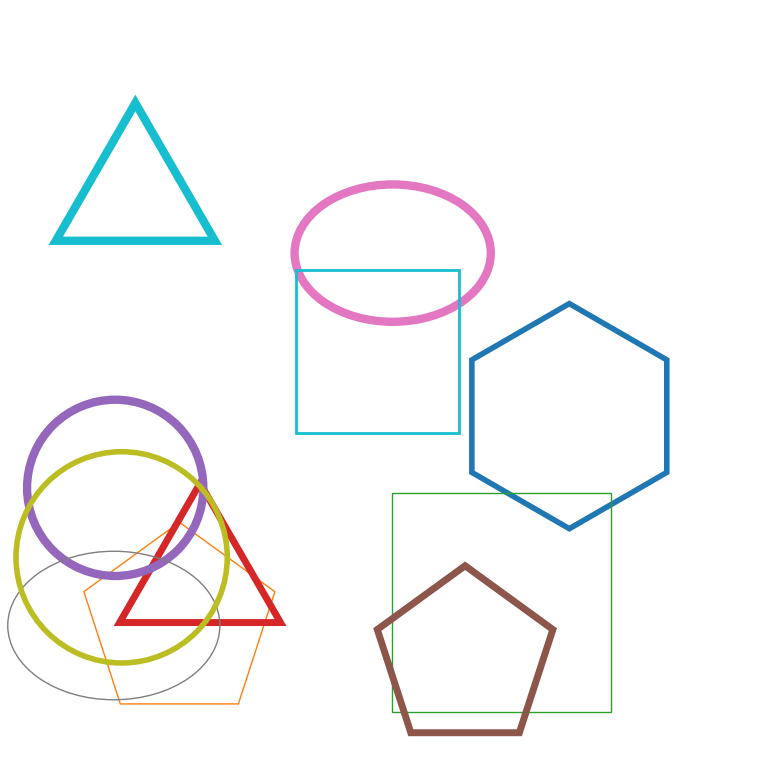[{"shape": "hexagon", "thickness": 2, "radius": 0.73, "center": [0.739, 0.46]}, {"shape": "pentagon", "thickness": 0.5, "radius": 0.65, "center": [0.233, 0.191]}, {"shape": "square", "thickness": 0.5, "radius": 0.71, "center": [0.651, 0.218]}, {"shape": "triangle", "thickness": 2.5, "radius": 0.6, "center": [0.26, 0.252]}, {"shape": "circle", "thickness": 3, "radius": 0.57, "center": [0.15, 0.366]}, {"shape": "pentagon", "thickness": 2.5, "radius": 0.6, "center": [0.604, 0.145]}, {"shape": "oval", "thickness": 3, "radius": 0.64, "center": [0.51, 0.671]}, {"shape": "oval", "thickness": 0.5, "radius": 0.69, "center": [0.148, 0.188]}, {"shape": "circle", "thickness": 2, "radius": 0.69, "center": [0.158, 0.276]}, {"shape": "square", "thickness": 1, "radius": 0.53, "center": [0.491, 0.544]}, {"shape": "triangle", "thickness": 3, "radius": 0.6, "center": [0.176, 0.747]}]